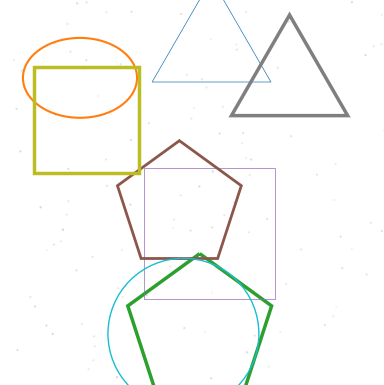[{"shape": "triangle", "thickness": 0.5, "radius": 0.89, "center": [0.549, 0.876]}, {"shape": "oval", "thickness": 1.5, "radius": 0.74, "center": [0.208, 0.798]}, {"shape": "pentagon", "thickness": 2.5, "radius": 0.98, "center": [0.519, 0.145]}, {"shape": "square", "thickness": 0.5, "radius": 0.85, "center": [0.543, 0.394]}, {"shape": "pentagon", "thickness": 2, "radius": 0.85, "center": [0.466, 0.465]}, {"shape": "triangle", "thickness": 2.5, "radius": 0.87, "center": [0.752, 0.787]}, {"shape": "square", "thickness": 2.5, "radius": 0.68, "center": [0.224, 0.688]}, {"shape": "circle", "thickness": 1, "radius": 0.98, "center": [0.476, 0.133]}]